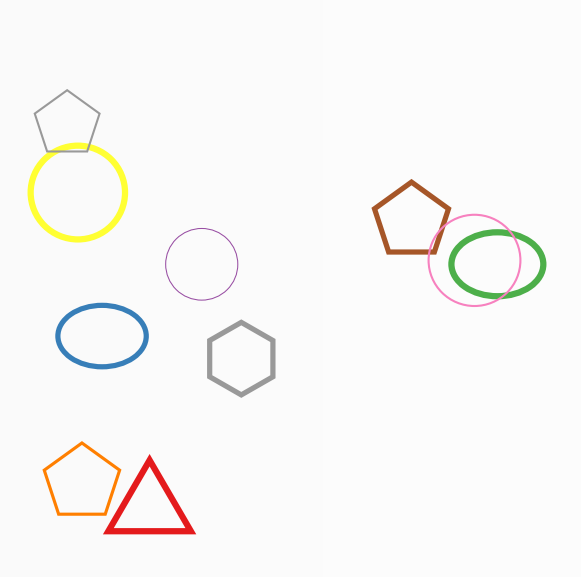[{"shape": "triangle", "thickness": 3, "radius": 0.41, "center": [0.257, 0.12]}, {"shape": "oval", "thickness": 2.5, "radius": 0.38, "center": [0.176, 0.417]}, {"shape": "oval", "thickness": 3, "radius": 0.4, "center": [0.856, 0.542]}, {"shape": "circle", "thickness": 0.5, "radius": 0.31, "center": [0.347, 0.541]}, {"shape": "pentagon", "thickness": 1.5, "radius": 0.34, "center": [0.141, 0.164]}, {"shape": "circle", "thickness": 3, "radius": 0.41, "center": [0.134, 0.666]}, {"shape": "pentagon", "thickness": 2.5, "radius": 0.33, "center": [0.708, 0.617]}, {"shape": "circle", "thickness": 1, "radius": 0.4, "center": [0.816, 0.548]}, {"shape": "pentagon", "thickness": 1, "radius": 0.29, "center": [0.116, 0.784]}, {"shape": "hexagon", "thickness": 2.5, "radius": 0.31, "center": [0.415, 0.378]}]